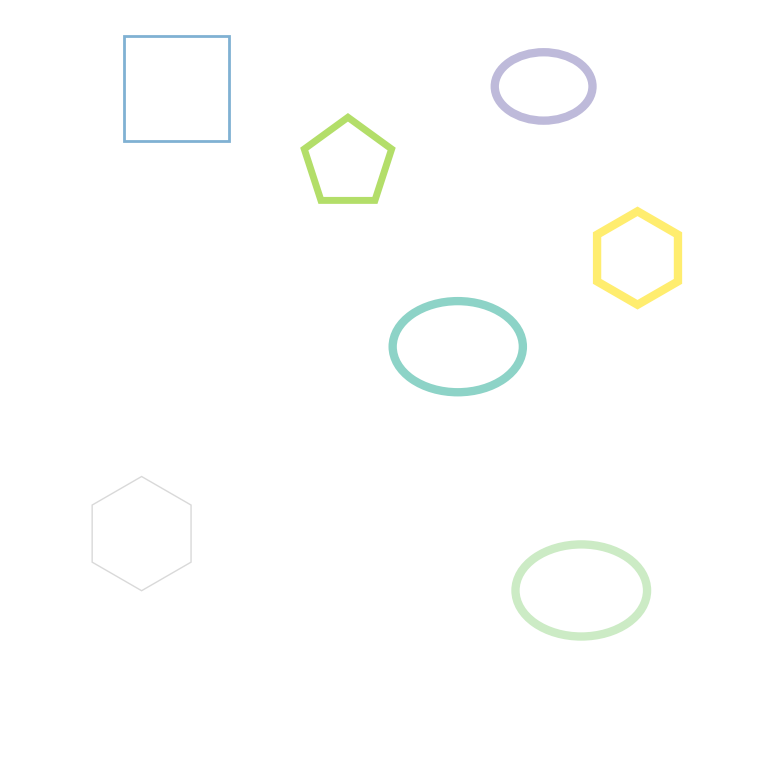[{"shape": "oval", "thickness": 3, "radius": 0.42, "center": [0.595, 0.55]}, {"shape": "oval", "thickness": 3, "radius": 0.32, "center": [0.706, 0.888]}, {"shape": "square", "thickness": 1, "radius": 0.34, "center": [0.229, 0.885]}, {"shape": "pentagon", "thickness": 2.5, "radius": 0.3, "center": [0.452, 0.788]}, {"shape": "hexagon", "thickness": 0.5, "radius": 0.37, "center": [0.184, 0.307]}, {"shape": "oval", "thickness": 3, "radius": 0.43, "center": [0.755, 0.233]}, {"shape": "hexagon", "thickness": 3, "radius": 0.3, "center": [0.828, 0.665]}]